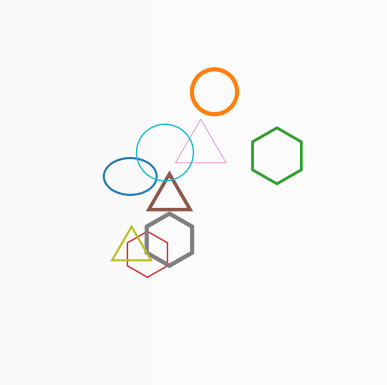[{"shape": "oval", "thickness": 1.5, "radius": 0.34, "center": [0.336, 0.542]}, {"shape": "circle", "thickness": 3, "radius": 0.29, "center": [0.554, 0.762]}, {"shape": "hexagon", "thickness": 2, "radius": 0.36, "center": [0.715, 0.595]}, {"shape": "hexagon", "thickness": 1, "radius": 0.3, "center": [0.38, 0.339]}, {"shape": "triangle", "thickness": 2.5, "radius": 0.31, "center": [0.437, 0.486]}, {"shape": "triangle", "thickness": 0.5, "radius": 0.38, "center": [0.518, 0.615]}, {"shape": "hexagon", "thickness": 3, "radius": 0.34, "center": [0.437, 0.378]}, {"shape": "triangle", "thickness": 1.5, "radius": 0.29, "center": [0.339, 0.353]}, {"shape": "circle", "thickness": 1, "radius": 0.37, "center": [0.426, 0.604]}]